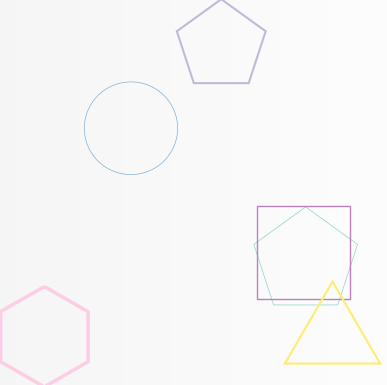[{"shape": "pentagon", "thickness": 0.5, "radius": 0.7, "center": [0.789, 0.322]}, {"shape": "pentagon", "thickness": 1.5, "radius": 0.6, "center": [0.571, 0.882]}, {"shape": "circle", "thickness": 0.5, "radius": 0.6, "center": [0.338, 0.667]}, {"shape": "hexagon", "thickness": 2.5, "radius": 0.65, "center": [0.114, 0.125]}, {"shape": "square", "thickness": 1, "radius": 0.6, "center": [0.784, 0.344]}, {"shape": "triangle", "thickness": 1.5, "radius": 0.71, "center": [0.858, 0.127]}]